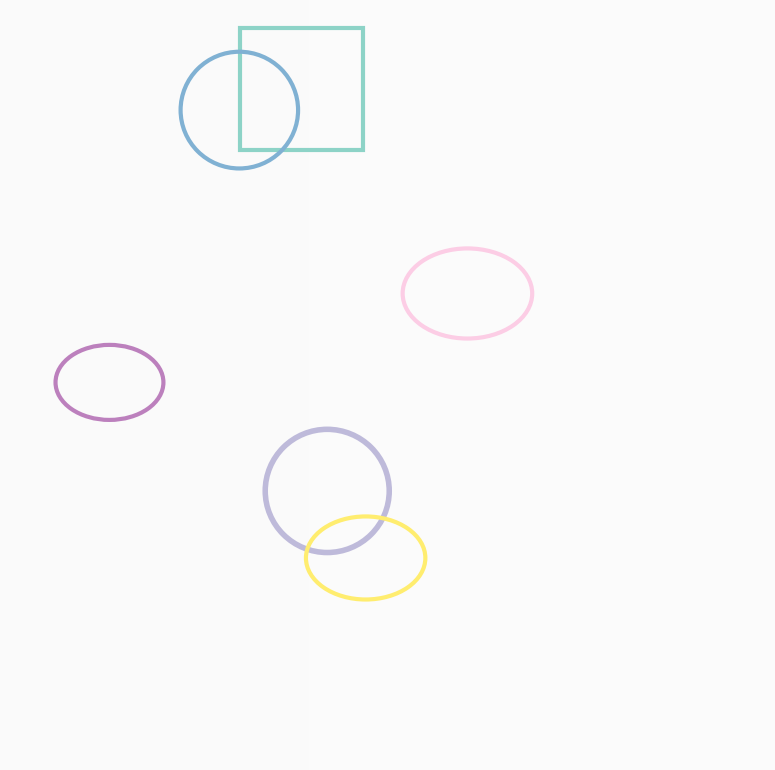[{"shape": "square", "thickness": 1.5, "radius": 0.4, "center": [0.389, 0.885]}, {"shape": "circle", "thickness": 2, "radius": 0.4, "center": [0.422, 0.362]}, {"shape": "circle", "thickness": 1.5, "radius": 0.38, "center": [0.309, 0.857]}, {"shape": "oval", "thickness": 1.5, "radius": 0.42, "center": [0.603, 0.619]}, {"shape": "oval", "thickness": 1.5, "radius": 0.35, "center": [0.141, 0.503]}, {"shape": "oval", "thickness": 1.5, "radius": 0.39, "center": [0.472, 0.275]}]